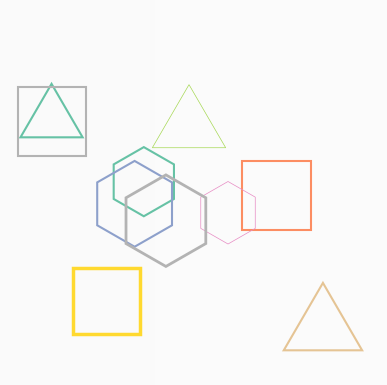[{"shape": "triangle", "thickness": 1.5, "radius": 0.46, "center": [0.133, 0.69]}, {"shape": "hexagon", "thickness": 1.5, "radius": 0.45, "center": [0.371, 0.528]}, {"shape": "square", "thickness": 1.5, "radius": 0.45, "center": [0.714, 0.493]}, {"shape": "hexagon", "thickness": 1.5, "radius": 0.56, "center": [0.347, 0.471]}, {"shape": "hexagon", "thickness": 0.5, "radius": 0.41, "center": [0.588, 0.447]}, {"shape": "triangle", "thickness": 0.5, "radius": 0.55, "center": [0.488, 0.671]}, {"shape": "square", "thickness": 2.5, "radius": 0.43, "center": [0.275, 0.219]}, {"shape": "triangle", "thickness": 1.5, "radius": 0.58, "center": [0.833, 0.148]}, {"shape": "hexagon", "thickness": 2, "radius": 0.59, "center": [0.428, 0.427]}, {"shape": "square", "thickness": 1.5, "radius": 0.44, "center": [0.135, 0.684]}]